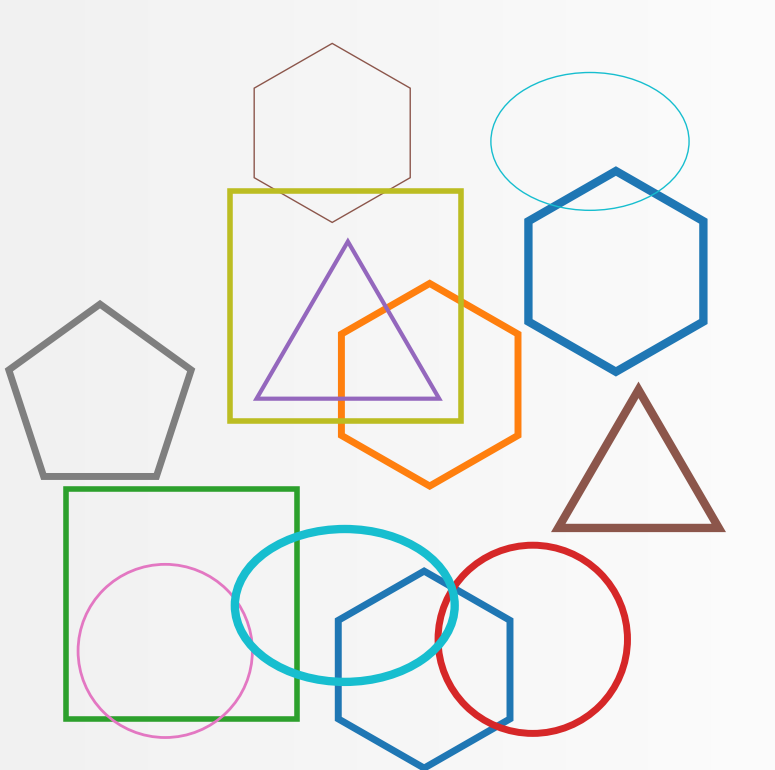[{"shape": "hexagon", "thickness": 2.5, "radius": 0.64, "center": [0.547, 0.13]}, {"shape": "hexagon", "thickness": 3, "radius": 0.65, "center": [0.795, 0.648]}, {"shape": "hexagon", "thickness": 2.5, "radius": 0.66, "center": [0.554, 0.5]}, {"shape": "square", "thickness": 2, "radius": 0.75, "center": [0.234, 0.216]}, {"shape": "circle", "thickness": 2.5, "radius": 0.61, "center": [0.687, 0.17]}, {"shape": "triangle", "thickness": 1.5, "radius": 0.68, "center": [0.449, 0.55]}, {"shape": "hexagon", "thickness": 0.5, "radius": 0.58, "center": [0.429, 0.827]}, {"shape": "triangle", "thickness": 3, "radius": 0.6, "center": [0.824, 0.374]}, {"shape": "circle", "thickness": 1, "radius": 0.56, "center": [0.213, 0.155]}, {"shape": "pentagon", "thickness": 2.5, "radius": 0.62, "center": [0.129, 0.481]}, {"shape": "square", "thickness": 2, "radius": 0.75, "center": [0.446, 0.602]}, {"shape": "oval", "thickness": 0.5, "radius": 0.64, "center": [0.761, 0.816]}, {"shape": "oval", "thickness": 3, "radius": 0.71, "center": [0.445, 0.214]}]